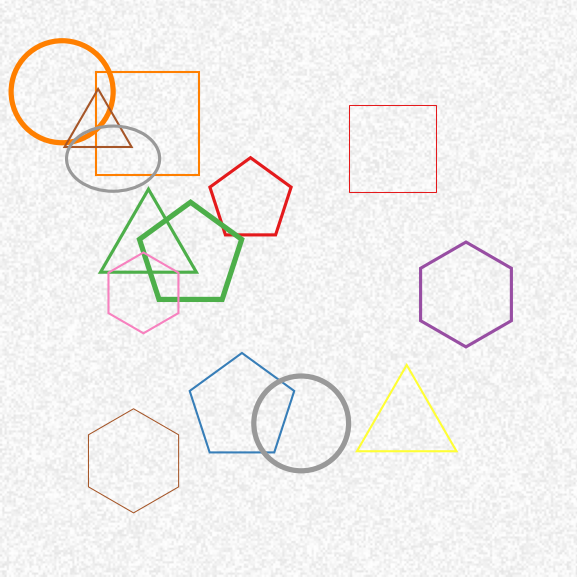[{"shape": "square", "thickness": 0.5, "radius": 0.38, "center": [0.68, 0.742]}, {"shape": "pentagon", "thickness": 1.5, "radius": 0.37, "center": [0.434, 0.652]}, {"shape": "pentagon", "thickness": 1, "radius": 0.48, "center": [0.419, 0.293]}, {"shape": "triangle", "thickness": 1.5, "radius": 0.48, "center": [0.257, 0.576]}, {"shape": "pentagon", "thickness": 2.5, "radius": 0.47, "center": [0.33, 0.556]}, {"shape": "hexagon", "thickness": 1.5, "radius": 0.45, "center": [0.807, 0.489]}, {"shape": "square", "thickness": 1, "radius": 0.45, "center": [0.255, 0.786]}, {"shape": "circle", "thickness": 2.5, "radius": 0.44, "center": [0.108, 0.84]}, {"shape": "triangle", "thickness": 1, "radius": 0.5, "center": [0.704, 0.268]}, {"shape": "hexagon", "thickness": 0.5, "radius": 0.45, "center": [0.231, 0.201]}, {"shape": "triangle", "thickness": 1, "radius": 0.34, "center": [0.17, 0.778]}, {"shape": "hexagon", "thickness": 1, "radius": 0.35, "center": [0.248, 0.492]}, {"shape": "oval", "thickness": 1.5, "radius": 0.4, "center": [0.196, 0.724]}, {"shape": "circle", "thickness": 2.5, "radius": 0.41, "center": [0.522, 0.266]}]